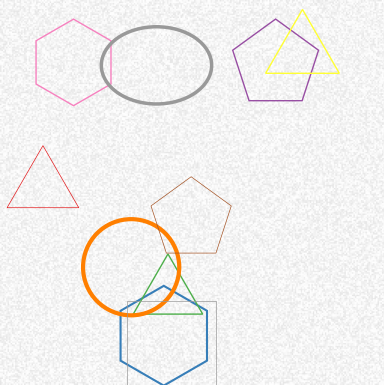[{"shape": "triangle", "thickness": 0.5, "radius": 0.54, "center": [0.111, 0.514]}, {"shape": "hexagon", "thickness": 1.5, "radius": 0.65, "center": [0.425, 0.128]}, {"shape": "triangle", "thickness": 1, "radius": 0.52, "center": [0.436, 0.236]}, {"shape": "pentagon", "thickness": 1, "radius": 0.59, "center": [0.716, 0.833]}, {"shape": "circle", "thickness": 3, "radius": 0.62, "center": [0.341, 0.306]}, {"shape": "triangle", "thickness": 1, "radius": 0.55, "center": [0.786, 0.865]}, {"shape": "pentagon", "thickness": 0.5, "radius": 0.55, "center": [0.496, 0.431]}, {"shape": "hexagon", "thickness": 1, "radius": 0.56, "center": [0.191, 0.838]}, {"shape": "oval", "thickness": 2.5, "radius": 0.72, "center": [0.406, 0.83]}, {"shape": "square", "thickness": 0.5, "radius": 0.58, "center": [0.445, 0.103]}]